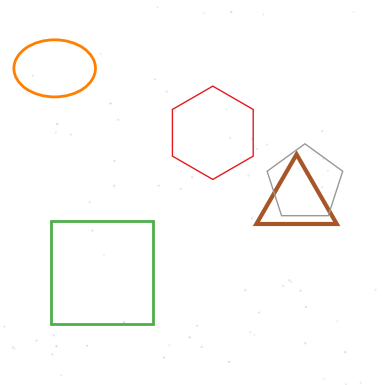[{"shape": "hexagon", "thickness": 1, "radius": 0.61, "center": [0.553, 0.655]}, {"shape": "square", "thickness": 2, "radius": 0.67, "center": [0.265, 0.292]}, {"shape": "oval", "thickness": 2, "radius": 0.53, "center": [0.142, 0.822]}, {"shape": "triangle", "thickness": 3, "radius": 0.6, "center": [0.77, 0.478]}, {"shape": "pentagon", "thickness": 1, "radius": 0.52, "center": [0.792, 0.523]}]